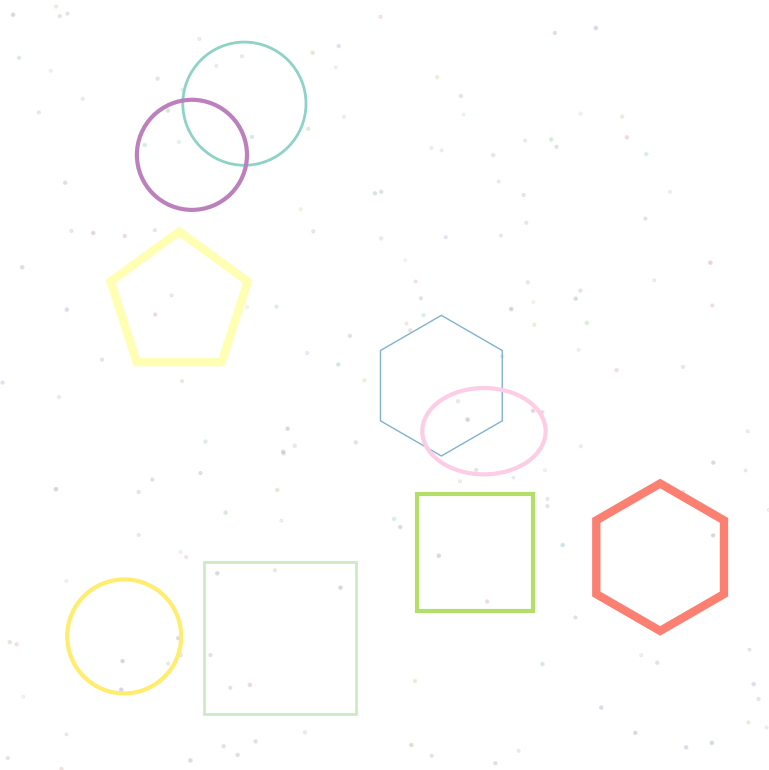[{"shape": "circle", "thickness": 1, "radius": 0.4, "center": [0.317, 0.865]}, {"shape": "pentagon", "thickness": 3, "radius": 0.47, "center": [0.233, 0.606]}, {"shape": "hexagon", "thickness": 3, "radius": 0.48, "center": [0.857, 0.276]}, {"shape": "hexagon", "thickness": 0.5, "radius": 0.46, "center": [0.573, 0.499]}, {"shape": "square", "thickness": 1.5, "radius": 0.38, "center": [0.617, 0.282]}, {"shape": "oval", "thickness": 1.5, "radius": 0.4, "center": [0.629, 0.44]}, {"shape": "circle", "thickness": 1.5, "radius": 0.36, "center": [0.249, 0.799]}, {"shape": "square", "thickness": 1, "radius": 0.5, "center": [0.364, 0.171]}, {"shape": "circle", "thickness": 1.5, "radius": 0.37, "center": [0.161, 0.173]}]